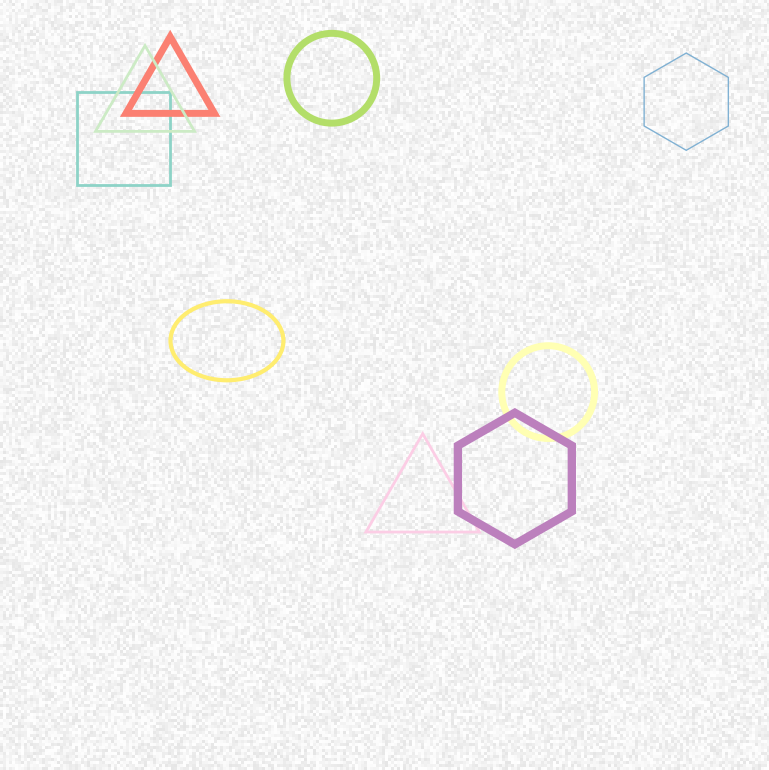[{"shape": "square", "thickness": 1, "radius": 0.3, "center": [0.161, 0.821]}, {"shape": "circle", "thickness": 2.5, "radius": 0.3, "center": [0.712, 0.491]}, {"shape": "triangle", "thickness": 2.5, "radius": 0.33, "center": [0.221, 0.886]}, {"shape": "hexagon", "thickness": 0.5, "radius": 0.32, "center": [0.891, 0.868]}, {"shape": "circle", "thickness": 2.5, "radius": 0.29, "center": [0.431, 0.898]}, {"shape": "triangle", "thickness": 1, "radius": 0.43, "center": [0.549, 0.352]}, {"shape": "hexagon", "thickness": 3, "radius": 0.43, "center": [0.669, 0.379]}, {"shape": "triangle", "thickness": 1, "radius": 0.37, "center": [0.188, 0.867]}, {"shape": "oval", "thickness": 1.5, "radius": 0.37, "center": [0.295, 0.557]}]